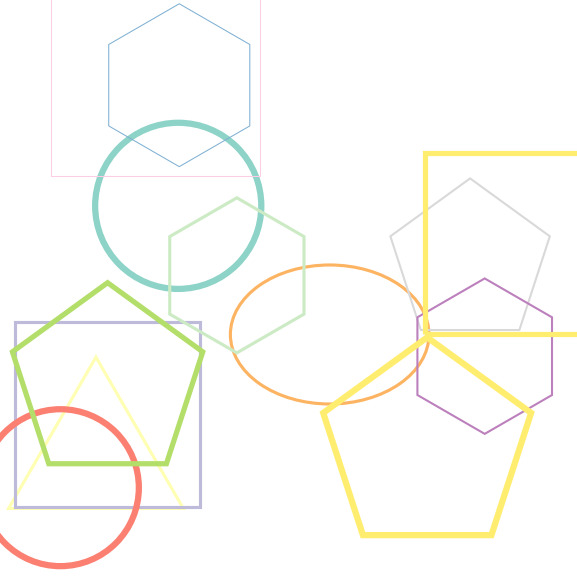[{"shape": "circle", "thickness": 3, "radius": 0.72, "center": [0.309, 0.643]}, {"shape": "triangle", "thickness": 1.5, "radius": 0.87, "center": [0.166, 0.206]}, {"shape": "square", "thickness": 1.5, "radius": 0.8, "center": [0.187, 0.281]}, {"shape": "circle", "thickness": 3, "radius": 0.68, "center": [0.105, 0.155]}, {"shape": "hexagon", "thickness": 0.5, "radius": 0.71, "center": [0.31, 0.852]}, {"shape": "oval", "thickness": 1.5, "radius": 0.86, "center": [0.571, 0.42]}, {"shape": "pentagon", "thickness": 2.5, "radius": 0.87, "center": [0.186, 0.336]}, {"shape": "square", "thickness": 0.5, "radius": 0.9, "center": [0.27, 0.876]}, {"shape": "pentagon", "thickness": 1, "radius": 0.73, "center": [0.814, 0.545]}, {"shape": "hexagon", "thickness": 1, "radius": 0.67, "center": [0.839, 0.382]}, {"shape": "hexagon", "thickness": 1.5, "radius": 0.67, "center": [0.41, 0.522]}, {"shape": "square", "thickness": 2.5, "radius": 0.78, "center": [0.892, 0.577]}, {"shape": "pentagon", "thickness": 3, "radius": 0.95, "center": [0.74, 0.226]}]